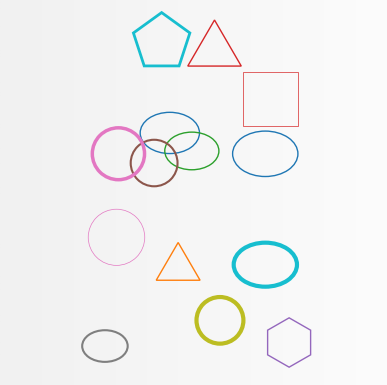[{"shape": "oval", "thickness": 1, "radius": 0.42, "center": [0.685, 0.601]}, {"shape": "oval", "thickness": 1, "radius": 0.38, "center": [0.438, 0.655]}, {"shape": "triangle", "thickness": 1, "radius": 0.33, "center": [0.46, 0.305]}, {"shape": "oval", "thickness": 1, "radius": 0.35, "center": [0.495, 0.608]}, {"shape": "triangle", "thickness": 1, "radius": 0.4, "center": [0.554, 0.868]}, {"shape": "square", "thickness": 0.5, "radius": 0.35, "center": [0.698, 0.743]}, {"shape": "hexagon", "thickness": 1, "radius": 0.32, "center": [0.746, 0.11]}, {"shape": "circle", "thickness": 1.5, "radius": 0.3, "center": [0.398, 0.577]}, {"shape": "circle", "thickness": 2.5, "radius": 0.34, "center": [0.306, 0.601]}, {"shape": "circle", "thickness": 0.5, "radius": 0.36, "center": [0.301, 0.384]}, {"shape": "oval", "thickness": 1.5, "radius": 0.29, "center": [0.271, 0.101]}, {"shape": "circle", "thickness": 3, "radius": 0.3, "center": [0.568, 0.168]}, {"shape": "oval", "thickness": 3, "radius": 0.41, "center": [0.685, 0.313]}, {"shape": "pentagon", "thickness": 2, "radius": 0.38, "center": [0.417, 0.891]}]